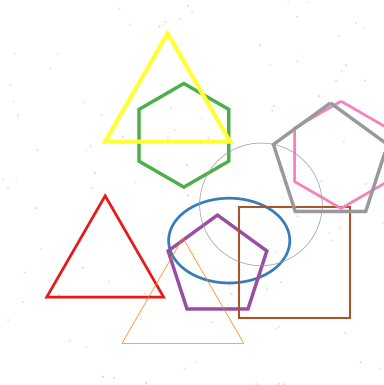[{"shape": "triangle", "thickness": 2, "radius": 0.88, "center": [0.273, 0.316]}, {"shape": "oval", "thickness": 2, "radius": 0.79, "center": [0.595, 0.375]}, {"shape": "hexagon", "thickness": 2.5, "radius": 0.67, "center": [0.478, 0.649]}, {"shape": "pentagon", "thickness": 2.5, "radius": 0.67, "center": [0.565, 0.307]}, {"shape": "triangle", "thickness": 0.5, "radius": 0.91, "center": [0.475, 0.199]}, {"shape": "triangle", "thickness": 3, "radius": 0.94, "center": [0.435, 0.726]}, {"shape": "square", "thickness": 1.5, "radius": 0.72, "center": [0.766, 0.319]}, {"shape": "hexagon", "thickness": 2, "radius": 0.7, "center": [0.886, 0.598]}, {"shape": "circle", "thickness": 0.5, "radius": 0.8, "center": [0.678, 0.469]}, {"shape": "pentagon", "thickness": 2.5, "radius": 0.78, "center": [0.858, 0.577]}]